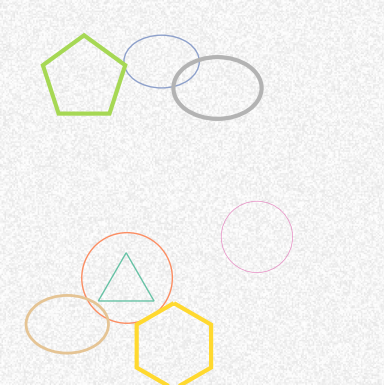[{"shape": "triangle", "thickness": 1, "radius": 0.42, "center": [0.328, 0.26]}, {"shape": "circle", "thickness": 1, "radius": 0.59, "center": [0.33, 0.278]}, {"shape": "oval", "thickness": 1, "radius": 0.49, "center": [0.42, 0.84]}, {"shape": "circle", "thickness": 0.5, "radius": 0.46, "center": [0.667, 0.385]}, {"shape": "pentagon", "thickness": 3, "radius": 0.56, "center": [0.218, 0.796]}, {"shape": "hexagon", "thickness": 3, "radius": 0.56, "center": [0.452, 0.101]}, {"shape": "oval", "thickness": 2, "radius": 0.54, "center": [0.175, 0.158]}, {"shape": "oval", "thickness": 3, "radius": 0.57, "center": [0.565, 0.771]}]